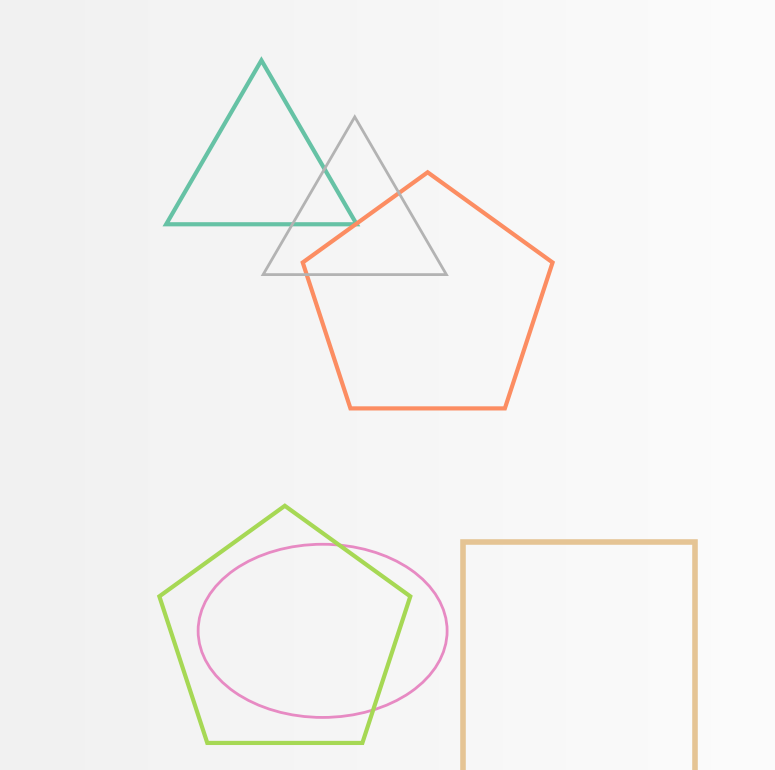[{"shape": "triangle", "thickness": 1.5, "radius": 0.71, "center": [0.337, 0.78]}, {"shape": "pentagon", "thickness": 1.5, "radius": 0.85, "center": [0.552, 0.607]}, {"shape": "oval", "thickness": 1, "radius": 0.8, "center": [0.416, 0.181]}, {"shape": "pentagon", "thickness": 1.5, "radius": 0.85, "center": [0.368, 0.173]}, {"shape": "square", "thickness": 2, "radius": 0.75, "center": [0.747, 0.147]}, {"shape": "triangle", "thickness": 1, "radius": 0.68, "center": [0.458, 0.712]}]